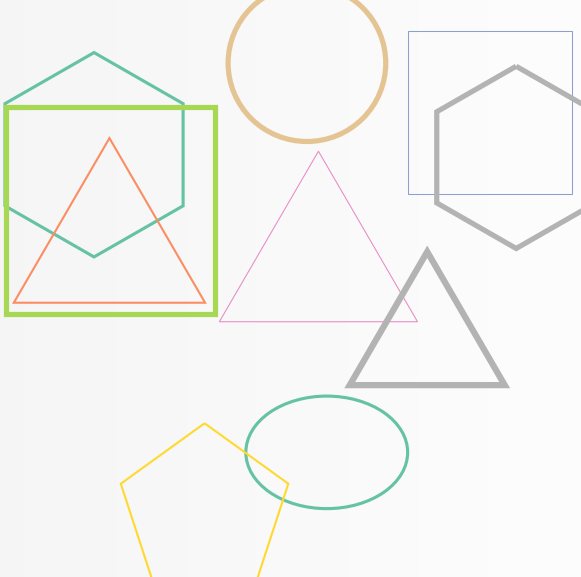[{"shape": "oval", "thickness": 1.5, "radius": 0.7, "center": [0.562, 0.216]}, {"shape": "hexagon", "thickness": 1.5, "radius": 0.88, "center": [0.162, 0.731]}, {"shape": "triangle", "thickness": 1, "radius": 0.95, "center": [0.188, 0.57]}, {"shape": "square", "thickness": 0.5, "radius": 0.71, "center": [0.843, 0.805]}, {"shape": "triangle", "thickness": 0.5, "radius": 0.98, "center": [0.548, 0.54]}, {"shape": "square", "thickness": 2.5, "radius": 0.9, "center": [0.19, 0.635]}, {"shape": "pentagon", "thickness": 1, "radius": 0.76, "center": [0.352, 0.115]}, {"shape": "circle", "thickness": 2.5, "radius": 0.68, "center": [0.528, 0.89]}, {"shape": "triangle", "thickness": 3, "radius": 0.77, "center": [0.735, 0.409]}, {"shape": "hexagon", "thickness": 2.5, "radius": 0.79, "center": [0.888, 0.727]}]